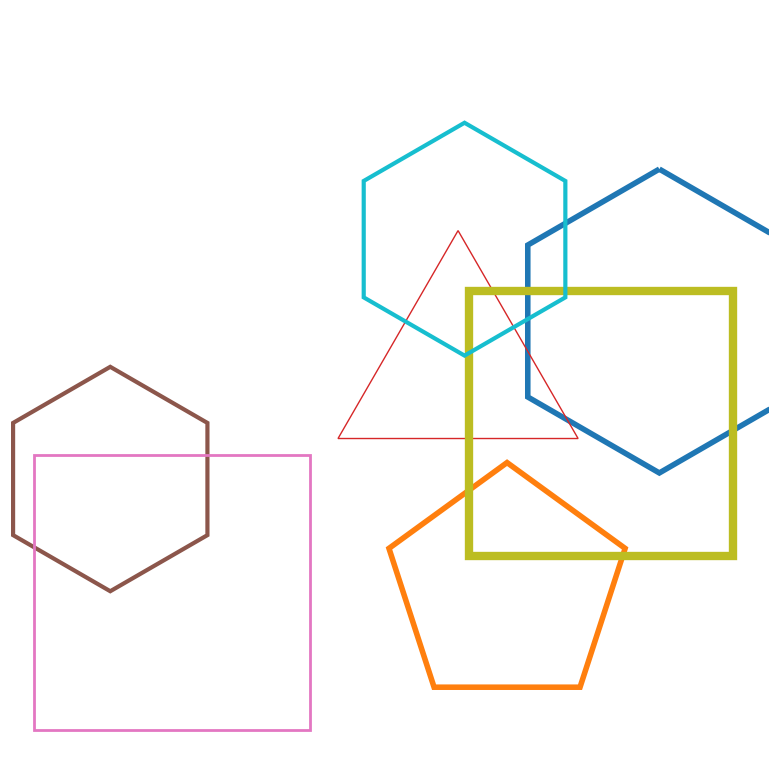[{"shape": "hexagon", "thickness": 2, "radius": 0.99, "center": [0.856, 0.583]}, {"shape": "pentagon", "thickness": 2, "radius": 0.81, "center": [0.659, 0.238]}, {"shape": "triangle", "thickness": 0.5, "radius": 0.9, "center": [0.595, 0.521]}, {"shape": "hexagon", "thickness": 1.5, "radius": 0.73, "center": [0.143, 0.378]}, {"shape": "square", "thickness": 1, "radius": 0.89, "center": [0.223, 0.231]}, {"shape": "square", "thickness": 3, "radius": 0.86, "center": [0.78, 0.45]}, {"shape": "hexagon", "thickness": 1.5, "radius": 0.76, "center": [0.603, 0.689]}]